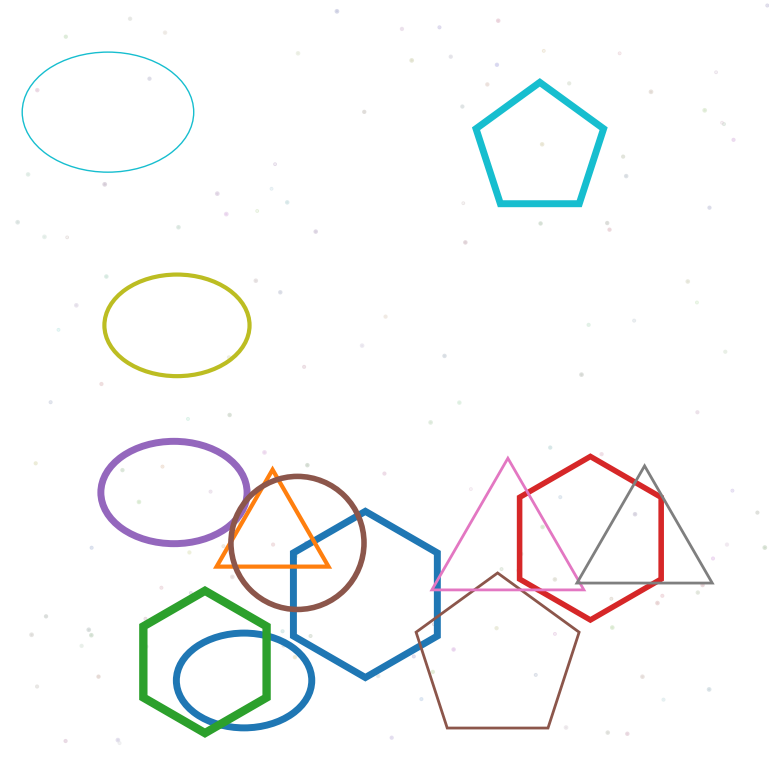[{"shape": "hexagon", "thickness": 2.5, "radius": 0.54, "center": [0.475, 0.228]}, {"shape": "oval", "thickness": 2.5, "radius": 0.44, "center": [0.317, 0.116]}, {"shape": "triangle", "thickness": 1.5, "radius": 0.42, "center": [0.354, 0.306]}, {"shape": "hexagon", "thickness": 3, "radius": 0.46, "center": [0.266, 0.14]}, {"shape": "hexagon", "thickness": 2, "radius": 0.53, "center": [0.767, 0.301]}, {"shape": "oval", "thickness": 2.5, "radius": 0.47, "center": [0.226, 0.36]}, {"shape": "circle", "thickness": 2, "radius": 0.43, "center": [0.386, 0.295]}, {"shape": "pentagon", "thickness": 1, "radius": 0.56, "center": [0.646, 0.145]}, {"shape": "triangle", "thickness": 1, "radius": 0.57, "center": [0.66, 0.291]}, {"shape": "triangle", "thickness": 1, "radius": 0.51, "center": [0.837, 0.294]}, {"shape": "oval", "thickness": 1.5, "radius": 0.47, "center": [0.23, 0.577]}, {"shape": "oval", "thickness": 0.5, "radius": 0.56, "center": [0.14, 0.854]}, {"shape": "pentagon", "thickness": 2.5, "radius": 0.44, "center": [0.701, 0.806]}]